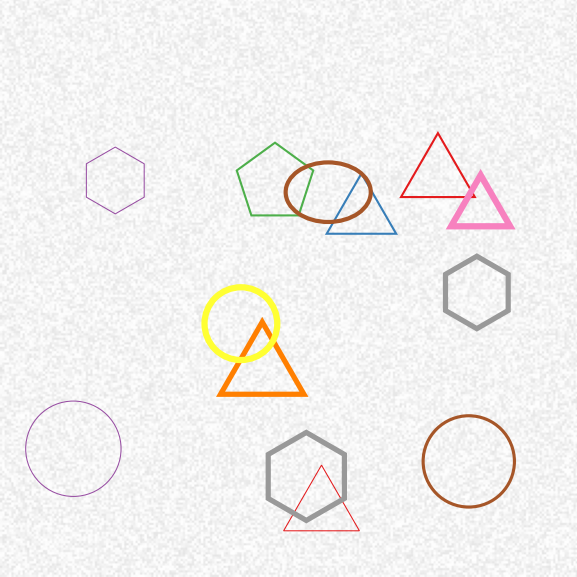[{"shape": "triangle", "thickness": 1, "radius": 0.37, "center": [0.758, 0.695]}, {"shape": "triangle", "thickness": 0.5, "radius": 0.38, "center": [0.557, 0.118]}, {"shape": "triangle", "thickness": 1, "radius": 0.35, "center": [0.626, 0.629]}, {"shape": "pentagon", "thickness": 1, "radius": 0.35, "center": [0.476, 0.682]}, {"shape": "hexagon", "thickness": 0.5, "radius": 0.29, "center": [0.2, 0.687]}, {"shape": "circle", "thickness": 0.5, "radius": 0.41, "center": [0.127, 0.222]}, {"shape": "triangle", "thickness": 2.5, "radius": 0.42, "center": [0.454, 0.358]}, {"shape": "circle", "thickness": 3, "radius": 0.32, "center": [0.417, 0.439]}, {"shape": "circle", "thickness": 1.5, "radius": 0.4, "center": [0.812, 0.2]}, {"shape": "oval", "thickness": 2, "radius": 0.37, "center": [0.568, 0.666]}, {"shape": "triangle", "thickness": 3, "radius": 0.3, "center": [0.832, 0.637]}, {"shape": "hexagon", "thickness": 2.5, "radius": 0.38, "center": [0.53, 0.174]}, {"shape": "hexagon", "thickness": 2.5, "radius": 0.31, "center": [0.826, 0.493]}]